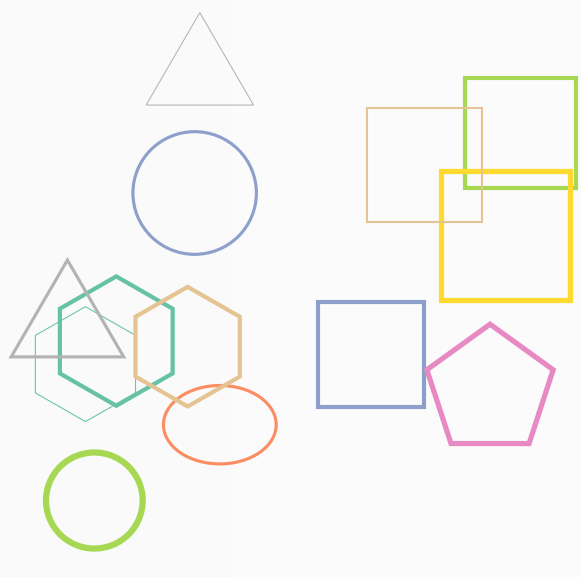[{"shape": "hexagon", "thickness": 2, "radius": 0.56, "center": [0.2, 0.409]}, {"shape": "hexagon", "thickness": 0.5, "radius": 0.5, "center": [0.147, 0.369]}, {"shape": "oval", "thickness": 1.5, "radius": 0.48, "center": [0.378, 0.264]}, {"shape": "square", "thickness": 2, "radius": 0.46, "center": [0.639, 0.385]}, {"shape": "circle", "thickness": 1.5, "radius": 0.53, "center": [0.335, 0.665]}, {"shape": "pentagon", "thickness": 2.5, "radius": 0.57, "center": [0.843, 0.324]}, {"shape": "circle", "thickness": 3, "radius": 0.42, "center": [0.162, 0.132]}, {"shape": "square", "thickness": 2, "radius": 0.48, "center": [0.896, 0.769]}, {"shape": "square", "thickness": 2.5, "radius": 0.56, "center": [0.87, 0.591]}, {"shape": "hexagon", "thickness": 2, "radius": 0.52, "center": [0.323, 0.399]}, {"shape": "square", "thickness": 1, "radius": 0.49, "center": [0.73, 0.713]}, {"shape": "triangle", "thickness": 0.5, "radius": 0.53, "center": [0.344, 0.871]}, {"shape": "triangle", "thickness": 1.5, "radius": 0.56, "center": [0.116, 0.437]}]